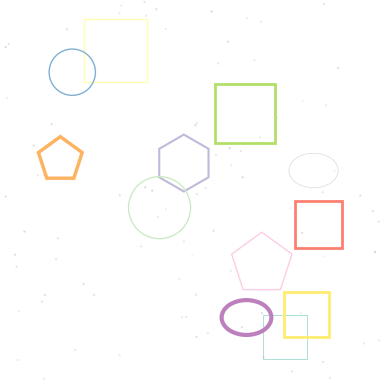[{"shape": "square", "thickness": 0.5, "radius": 0.29, "center": [0.741, 0.124]}, {"shape": "square", "thickness": 1, "radius": 0.41, "center": [0.3, 0.869]}, {"shape": "hexagon", "thickness": 1.5, "radius": 0.37, "center": [0.478, 0.577]}, {"shape": "square", "thickness": 2, "radius": 0.31, "center": [0.827, 0.417]}, {"shape": "circle", "thickness": 1, "radius": 0.3, "center": [0.188, 0.812]}, {"shape": "pentagon", "thickness": 2.5, "radius": 0.3, "center": [0.157, 0.585]}, {"shape": "square", "thickness": 2, "radius": 0.39, "center": [0.636, 0.705]}, {"shape": "pentagon", "thickness": 1, "radius": 0.41, "center": [0.68, 0.314]}, {"shape": "oval", "thickness": 0.5, "radius": 0.32, "center": [0.814, 0.557]}, {"shape": "oval", "thickness": 3, "radius": 0.32, "center": [0.64, 0.175]}, {"shape": "circle", "thickness": 1, "radius": 0.4, "center": [0.414, 0.461]}, {"shape": "square", "thickness": 2, "radius": 0.29, "center": [0.797, 0.183]}]